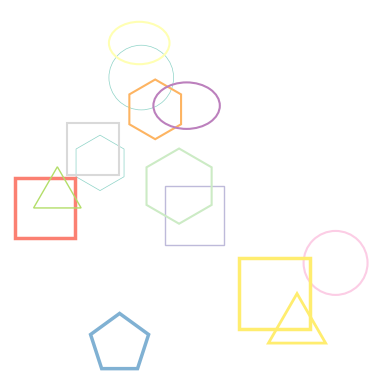[{"shape": "hexagon", "thickness": 0.5, "radius": 0.36, "center": [0.26, 0.577]}, {"shape": "circle", "thickness": 0.5, "radius": 0.42, "center": [0.367, 0.799]}, {"shape": "oval", "thickness": 1.5, "radius": 0.39, "center": [0.362, 0.888]}, {"shape": "square", "thickness": 1, "radius": 0.39, "center": [0.506, 0.44]}, {"shape": "square", "thickness": 2.5, "radius": 0.39, "center": [0.117, 0.459]}, {"shape": "pentagon", "thickness": 2.5, "radius": 0.4, "center": [0.311, 0.107]}, {"shape": "hexagon", "thickness": 1.5, "radius": 0.39, "center": [0.403, 0.716]}, {"shape": "triangle", "thickness": 1, "radius": 0.36, "center": [0.149, 0.496]}, {"shape": "circle", "thickness": 1.5, "radius": 0.42, "center": [0.872, 0.317]}, {"shape": "square", "thickness": 1.5, "radius": 0.34, "center": [0.241, 0.612]}, {"shape": "oval", "thickness": 1.5, "radius": 0.43, "center": [0.485, 0.726]}, {"shape": "hexagon", "thickness": 1.5, "radius": 0.49, "center": [0.465, 0.517]}, {"shape": "square", "thickness": 2.5, "radius": 0.46, "center": [0.714, 0.238]}, {"shape": "triangle", "thickness": 2, "radius": 0.43, "center": [0.771, 0.152]}]